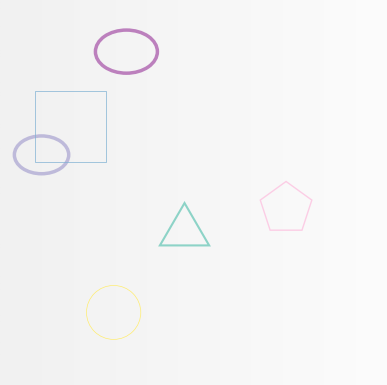[{"shape": "triangle", "thickness": 1.5, "radius": 0.37, "center": [0.476, 0.399]}, {"shape": "oval", "thickness": 2.5, "radius": 0.35, "center": [0.107, 0.598]}, {"shape": "square", "thickness": 0.5, "radius": 0.46, "center": [0.181, 0.672]}, {"shape": "pentagon", "thickness": 1, "radius": 0.35, "center": [0.738, 0.459]}, {"shape": "oval", "thickness": 2.5, "radius": 0.4, "center": [0.326, 0.866]}, {"shape": "circle", "thickness": 0.5, "radius": 0.35, "center": [0.293, 0.188]}]